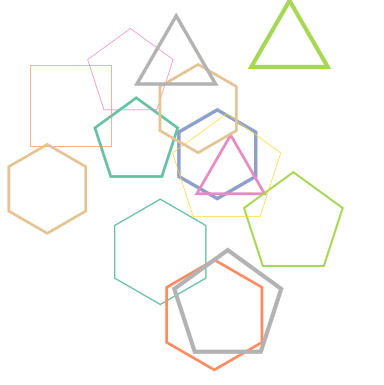[{"shape": "hexagon", "thickness": 1, "radius": 0.68, "center": [0.416, 0.346]}, {"shape": "pentagon", "thickness": 2, "radius": 0.56, "center": [0.354, 0.633]}, {"shape": "square", "thickness": 0.5, "radius": 0.53, "center": [0.183, 0.725]}, {"shape": "hexagon", "thickness": 2, "radius": 0.71, "center": [0.557, 0.182]}, {"shape": "hexagon", "thickness": 2.5, "radius": 0.58, "center": [0.564, 0.599]}, {"shape": "triangle", "thickness": 2, "radius": 0.51, "center": [0.599, 0.548]}, {"shape": "pentagon", "thickness": 0.5, "radius": 0.58, "center": [0.339, 0.809]}, {"shape": "pentagon", "thickness": 1.5, "radius": 0.67, "center": [0.762, 0.418]}, {"shape": "triangle", "thickness": 3, "radius": 0.57, "center": [0.752, 0.884]}, {"shape": "pentagon", "thickness": 0.5, "radius": 0.74, "center": [0.589, 0.557]}, {"shape": "hexagon", "thickness": 2, "radius": 0.57, "center": [0.515, 0.718]}, {"shape": "hexagon", "thickness": 2, "radius": 0.58, "center": [0.123, 0.509]}, {"shape": "triangle", "thickness": 2.5, "radius": 0.59, "center": [0.458, 0.841]}, {"shape": "pentagon", "thickness": 3, "radius": 0.73, "center": [0.592, 0.204]}]